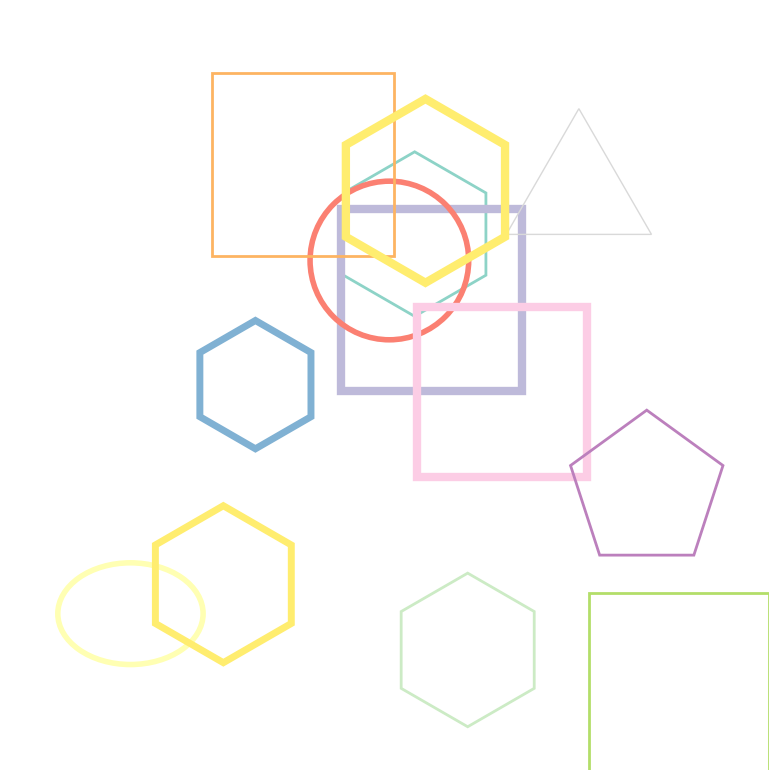[{"shape": "hexagon", "thickness": 1, "radius": 0.53, "center": [0.539, 0.696]}, {"shape": "oval", "thickness": 2, "radius": 0.47, "center": [0.169, 0.203]}, {"shape": "square", "thickness": 3, "radius": 0.59, "center": [0.561, 0.61]}, {"shape": "circle", "thickness": 2, "radius": 0.51, "center": [0.506, 0.662]}, {"shape": "hexagon", "thickness": 2.5, "radius": 0.42, "center": [0.332, 0.5]}, {"shape": "square", "thickness": 1, "radius": 0.59, "center": [0.393, 0.786]}, {"shape": "square", "thickness": 1, "radius": 0.58, "center": [0.882, 0.113]}, {"shape": "square", "thickness": 3, "radius": 0.55, "center": [0.652, 0.491]}, {"shape": "triangle", "thickness": 0.5, "radius": 0.54, "center": [0.752, 0.75]}, {"shape": "pentagon", "thickness": 1, "radius": 0.52, "center": [0.84, 0.363]}, {"shape": "hexagon", "thickness": 1, "radius": 0.5, "center": [0.607, 0.156]}, {"shape": "hexagon", "thickness": 2.5, "radius": 0.51, "center": [0.29, 0.241]}, {"shape": "hexagon", "thickness": 3, "radius": 0.6, "center": [0.553, 0.752]}]